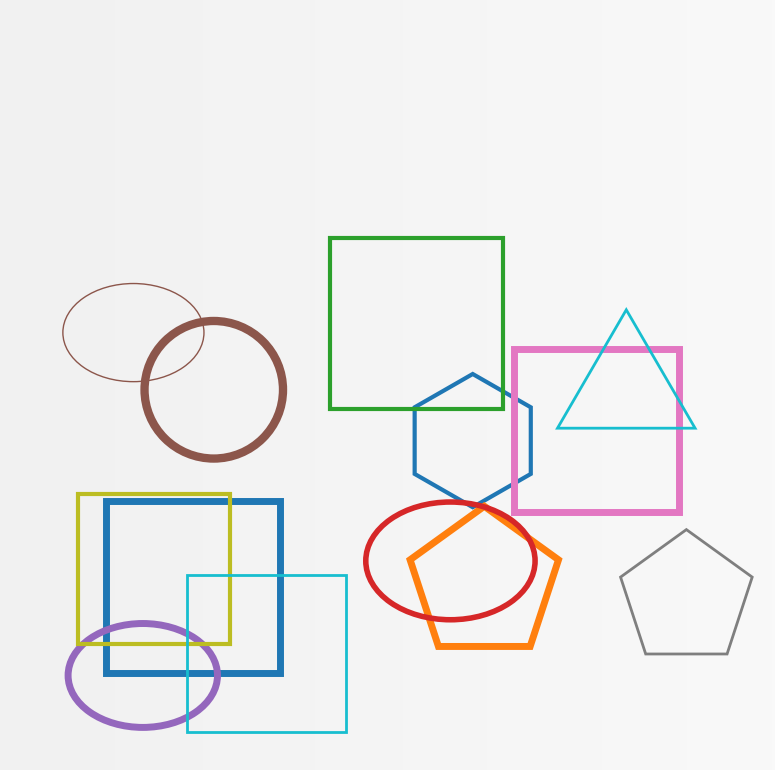[{"shape": "square", "thickness": 2.5, "radius": 0.56, "center": [0.249, 0.237]}, {"shape": "hexagon", "thickness": 1.5, "radius": 0.43, "center": [0.61, 0.428]}, {"shape": "pentagon", "thickness": 2.5, "radius": 0.5, "center": [0.625, 0.242]}, {"shape": "square", "thickness": 1.5, "radius": 0.56, "center": [0.537, 0.58]}, {"shape": "oval", "thickness": 2, "radius": 0.55, "center": [0.581, 0.272]}, {"shape": "oval", "thickness": 2.5, "radius": 0.48, "center": [0.184, 0.123]}, {"shape": "circle", "thickness": 3, "radius": 0.45, "center": [0.276, 0.494]}, {"shape": "oval", "thickness": 0.5, "radius": 0.46, "center": [0.172, 0.568]}, {"shape": "square", "thickness": 2.5, "radius": 0.53, "center": [0.77, 0.441]}, {"shape": "pentagon", "thickness": 1, "radius": 0.45, "center": [0.886, 0.223]}, {"shape": "square", "thickness": 1.5, "radius": 0.49, "center": [0.198, 0.261]}, {"shape": "triangle", "thickness": 1, "radius": 0.51, "center": [0.808, 0.495]}, {"shape": "square", "thickness": 1, "radius": 0.51, "center": [0.343, 0.151]}]